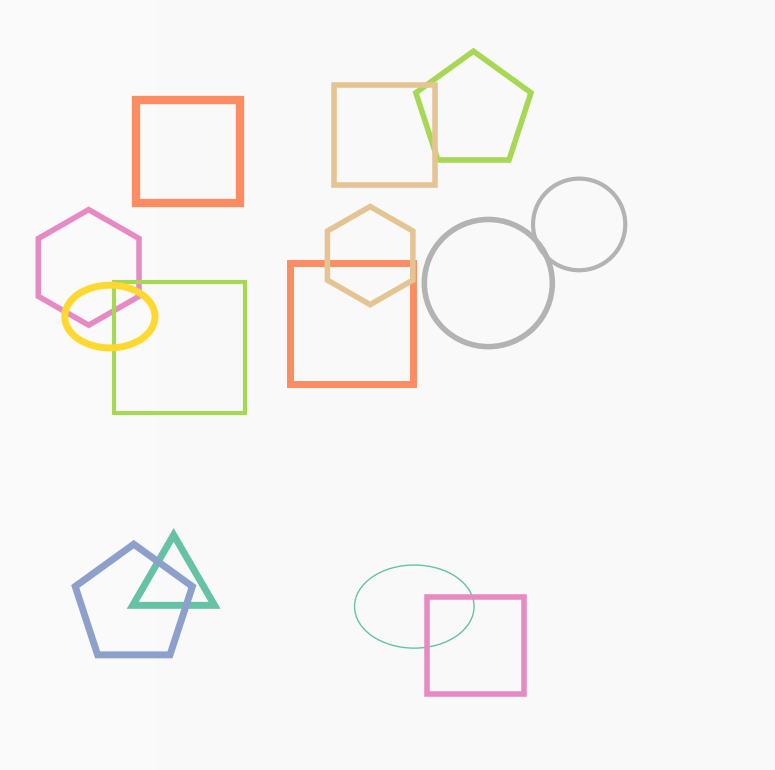[{"shape": "triangle", "thickness": 2.5, "radius": 0.3, "center": [0.224, 0.244]}, {"shape": "oval", "thickness": 0.5, "radius": 0.39, "center": [0.535, 0.212]}, {"shape": "square", "thickness": 2.5, "radius": 0.4, "center": [0.454, 0.58]}, {"shape": "square", "thickness": 3, "radius": 0.33, "center": [0.242, 0.804]}, {"shape": "pentagon", "thickness": 2.5, "radius": 0.4, "center": [0.173, 0.214]}, {"shape": "hexagon", "thickness": 2, "radius": 0.38, "center": [0.114, 0.653]}, {"shape": "square", "thickness": 2, "radius": 0.31, "center": [0.614, 0.162]}, {"shape": "pentagon", "thickness": 2, "radius": 0.39, "center": [0.611, 0.855]}, {"shape": "square", "thickness": 1.5, "radius": 0.42, "center": [0.231, 0.549]}, {"shape": "oval", "thickness": 2.5, "radius": 0.29, "center": [0.142, 0.589]}, {"shape": "hexagon", "thickness": 2, "radius": 0.32, "center": [0.478, 0.668]}, {"shape": "square", "thickness": 2, "radius": 0.33, "center": [0.496, 0.824]}, {"shape": "circle", "thickness": 2, "radius": 0.41, "center": [0.63, 0.632]}, {"shape": "circle", "thickness": 1.5, "radius": 0.3, "center": [0.747, 0.709]}]